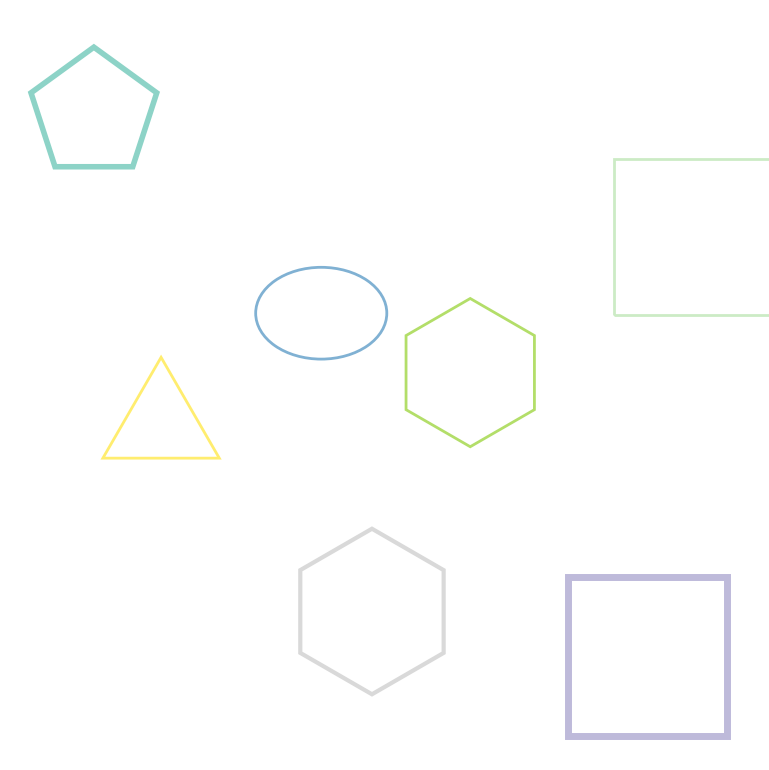[{"shape": "pentagon", "thickness": 2, "radius": 0.43, "center": [0.122, 0.853]}, {"shape": "square", "thickness": 2.5, "radius": 0.52, "center": [0.84, 0.148]}, {"shape": "oval", "thickness": 1, "radius": 0.43, "center": [0.417, 0.593]}, {"shape": "hexagon", "thickness": 1, "radius": 0.48, "center": [0.611, 0.516]}, {"shape": "hexagon", "thickness": 1.5, "radius": 0.54, "center": [0.483, 0.206]}, {"shape": "square", "thickness": 1, "radius": 0.51, "center": [0.899, 0.692]}, {"shape": "triangle", "thickness": 1, "radius": 0.44, "center": [0.209, 0.449]}]